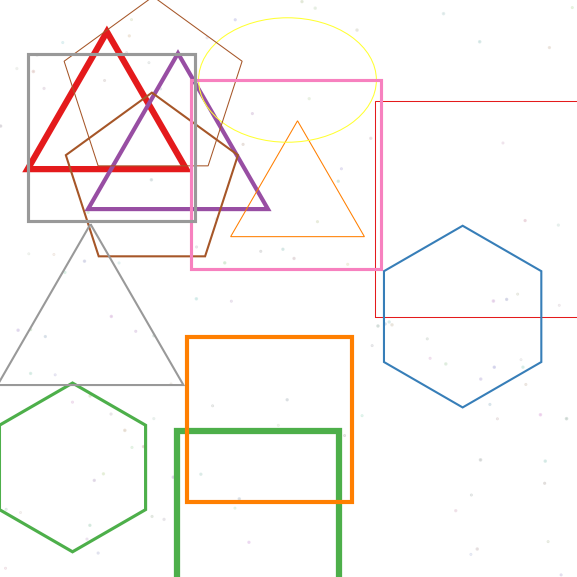[{"shape": "triangle", "thickness": 3, "radius": 0.79, "center": [0.185, 0.786]}, {"shape": "square", "thickness": 0.5, "radius": 0.93, "center": [0.836, 0.637]}, {"shape": "hexagon", "thickness": 1, "radius": 0.79, "center": [0.801, 0.451]}, {"shape": "square", "thickness": 3, "radius": 0.7, "center": [0.448, 0.112]}, {"shape": "hexagon", "thickness": 1.5, "radius": 0.73, "center": [0.126, 0.19]}, {"shape": "triangle", "thickness": 2, "radius": 0.9, "center": [0.308, 0.727]}, {"shape": "triangle", "thickness": 0.5, "radius": 0.67, "center": [0.515, 0.656]}, {"shape": "square", "thickness": 2, "radius": 0.71, "center": [0.467, 0.273]}, {"shape": "oval", "thickness": 0.5, "radius": 0.77, "center": [0.498, 0.861]}, {"shape": "pentagon", "thickness": 1, "radius": 0.78, "center": [0.263, 0.682]}, {"shape": "pentagon", "thickness": 0.5, "radius": 0.81, "center": [0.265, 0.843]}, {"shape": "square", "thickness": 1.5, "radius": 0.82, "center": [0.496, 0.697]}, {"shape": "square", "thickness": 1.5, "radius": 0.72, "center": [0.193, 0.762]}, {"shape": "triangle", "thickness": 1, "radius": 0.93, "center": [0.157, 0.425]}]